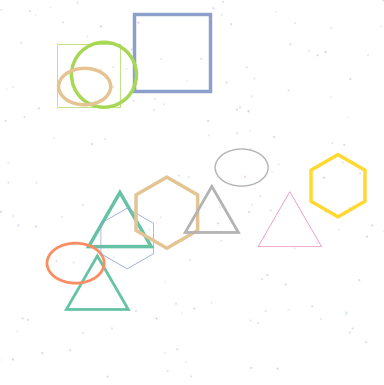[{"shape": "triangle", "thickness": 2.5, "radius": 0.47, "center": [0.312, 0.406]}, {"shape": "triangle", "thickness": 2, "radius": 0.46, "center": [0.253, 0.243]}, {"shape": "oval", "thickness": 2, "radius": 0.37, "center": [0.196, 0.316]}, {"shape": "square", "thickness": 2.5, "radius": 0.5, "center": [0.446, 0.863]}, {"shape": "hexagon", "thickness": 0.5, "radius": 0.39, "center": [0.33, 0.381]}, {"shape": "triangle", "thickness": 0.5, "radius": 0.48, "center": [0.753, 0.407]}, {"shape": "circle", "thickness": 2.5, "radius": 0.42, "center": [0.27, 0.806]}, {"shape": "square", "thickness": 0.5, "radius": 0.41, "center": [0.229, 0.805]}, {"shape": "hexagon", "thickness": 2.5, "radius": 0.4, "center": [0.878, 0.518]}, {"shape": "hexagon", "thickness": 2.5, "radius": 0.46, "center": [0.433, 0.448]}, {"shape": "oval", "thickness": 2.5, "radius": 0.34, "center": [0.22, 0.775]}, {"shape": "oval", "thickness": 1, "radius": 0.34, "center": [0.628, 0.565]}, {"shape": "triangle", "thickness": 2, "radius": 0.4, "center": [0.55, 0.436]}]